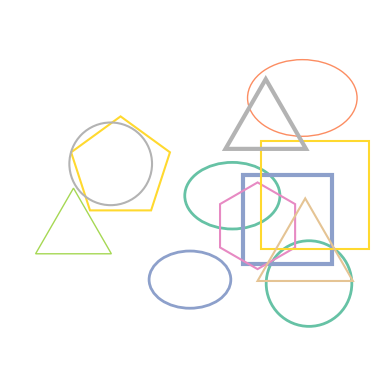[{"shape": "circle", "thickness": 2, "radius": 0.56, "center": [0.803, 0.263]}, {"shape": "oval", "thickness": 2, "radius": 0.62, "center": [0.603, 0.492]}, {"shape": "oval", "thickness": 1, "radius": 0.71, "center": [0.785, 0.746]}, {"shape": "square", "thickness": 3, "radius": 0.58, "center": [0.748, 0.43]}, {"shape": "oval", "thickness": 2, "radius": 0.53, "center": [0.493, 0.274]}, {"shape": "hexagon", "thickness": 1.5, "radius": 0.56, "center": [0.669, 0.414]}, {"shape": "triangle", "thickness": 1, "radius": 0.57, "center": [0.191, 0.398]}, {"shape": "pentagon", "thickness": 1.5, "radius": 0.67, "center": [0.313, 0.563]}, {"shape": "square", "thickness": 1.5, "radius": 0.7, "center": [0.818, 0.495]}, {"shape": "triangle", "thickness": 1.5, "radius": 0.72, "center": [0.793, 0.342]}, {"shape": "triangle", "thickness": 3, "radius": 0.6, "center": [0.69, 0.674]}, {"shape": "circle", "thickness": 1.5, "radius": 0.54, "center": [0.288, 0.574]}]